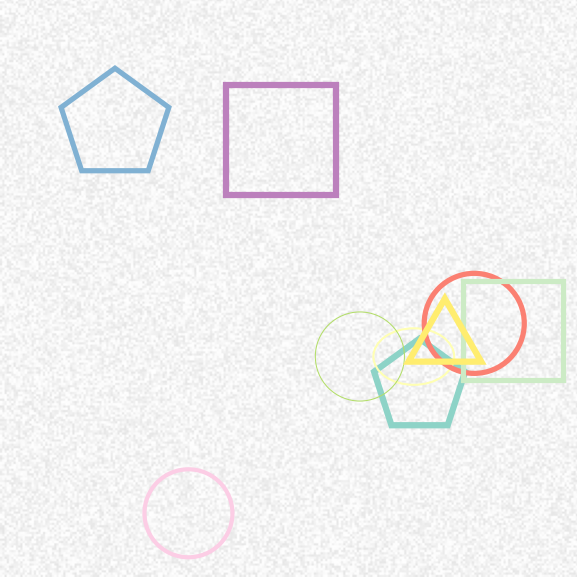[{"shape": "pentagon", "thickness": 3, "radius": 0.41, "center": [0.727, 0.33]}, {"shape": "oval", "thickness": 1, "radius": 0.35, "center": [0.717, 0.382]}, {"shape": "circle", "thickness": 2.5, "radius": 0.43, "center": [0.821, 0.439]}, {"shape": "pentagon", "thickness": 2.5, "radius": 0.49, "center": [0.199, 0.783]}, {"shape": "circle", "thickness": 0.5, "radius": 0.39, "center": [0.623, 0.382]}, {"shape": "circle", "thickness": 2, "radius": 0.38, "center": [0.326, 0.11]}, {"shape": "square", "thickness": 3, "radius": 0.48, "center": [0.486, 0.756]}, {"shape": "square", "thickness": 2.5, "radius": 0.43, "center": [0.888, 0.427]}, {"shape": "triangle", "thickness": 3, "radius": 0.36, "center": [0.77, 0.409]}]